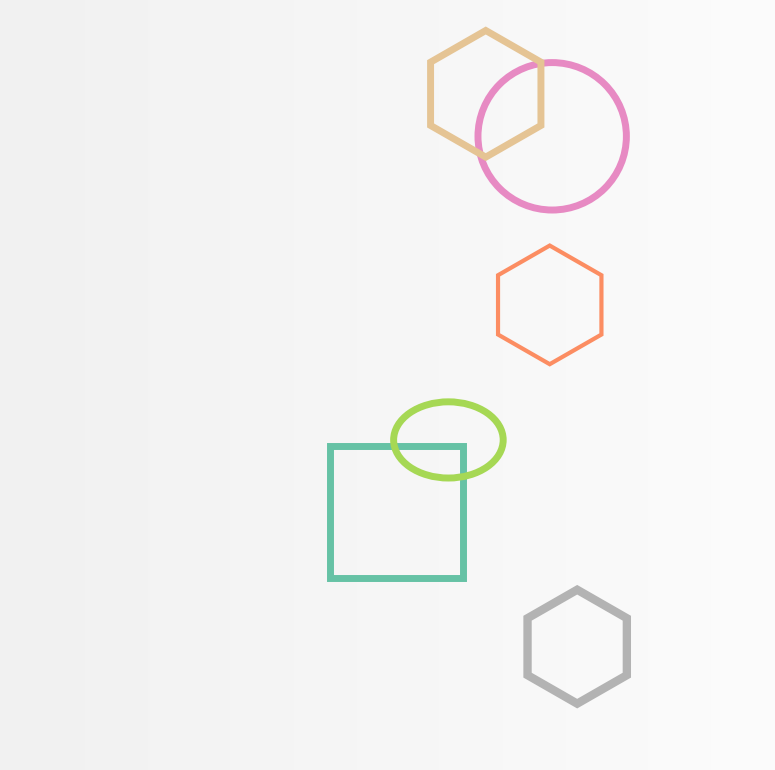[{"shape": "square", "thickness": 2.5, "radius": 0.43, "center": [0.511, 0.335]}, {"shape": "hexagon", "thickness": 1.5, "radius": 0.39, "center": [0.709, 0.604]}, {"shape": "circle", "thickness": 2.5, "radius": 0.48, "center": [0.712, 0.823]}, {"shape": "oval", "thickness": 2.5, "radius": 0.35, "center": [0.579, 0.429]}, {"shape": "hexagon", "thickness": 2.5, "radius": 0.41, "center": [0.627, 0.878]}, {"shape": "hexagon", "thickness": 3, "radius": 0.37, "center": [0.745, 0.16]}]